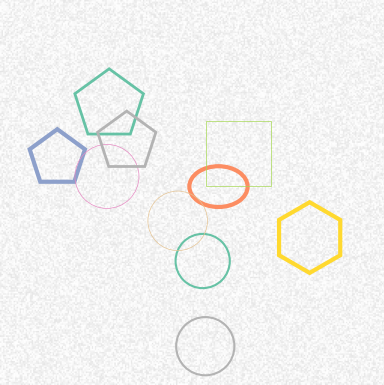[{"shape": "circle", "thickness": 1.5, "radius": 0.35, "center": [0.526, 0.322]}, {"shape": "pentagon", "thickness": 2, "radius": 0.47, "center": [0.283, 0.728]}, {"shape": "oval", "thickness": 3, "radius": 0.38, "center": [0.567, 0.515]}, {"shape": "pentagon", "thickness": 3, "radius": 0.38, "center": [0.149, 0.589]}, {"shape": "circle", "thickness": 0.5, "radius": 0.42, "center": [0.278, 0.542]}, {"shape": "square", "thickness": 0.5, "radius": 0.42, "center": [0.62, 0.602]}, {"shape": "hexagon", "thickness": 3, "radius": 0.46, "center": [0.804, 0.383]}, {"shape": "circle", "thickness": 0.5, "radius": 0.39, "center": [0.462, 0.426]}, {"shape": "circle", "thickness": 1.5, "radius": 0.38, "center": [0.533, 0.101]}, {"shape": "pentagon", "thickness": 2, "radius": 0.4, "center": [0.329, 0.632]}]